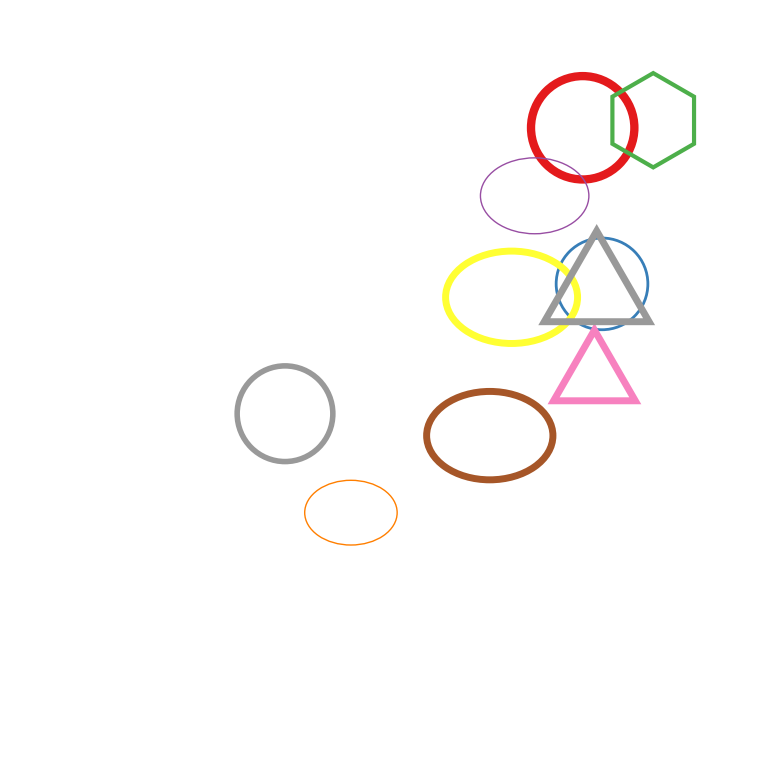[{"shape": "circle", "thickness": 3, "radius": 0.34, "center": [0.757, 0.834]}, {"shape": "circle", "thickness": 1, "radius": 0.3, "center": [0.782, 0.631]}, {"shape": "hexagon", "thickness": 1.5, "radius": 0.31, "center": [0.848, 0.844]}, {"shape": "oval", "thickness": 0.5, "radius": 0.35, "center": [0.694, 0.746]}, {"shape": "oval", "thickness": 0.5, "radius": 0.3, "center": [0.456, 0.334]}, {"shape": "oval", "thickness": 2.5, "radius": 0.43, "center": [0.664, 0.614]}, {"shape": "oval", "thickness": 2.5, "radius": 0.41, "center": [0.636, 0.434]}, {"shape": "triangle", "thickness": 2.5, "radius": 0.31, "center": [0.772, 0.51]}, {"shape": "circle", "thickness": 2, "radius": 0.31, "center": [0.37, 0.463]}, {"shape": "triangle", "thickness": 2.5, "radius": 0.39, "center": [0.775, 0.621]}]